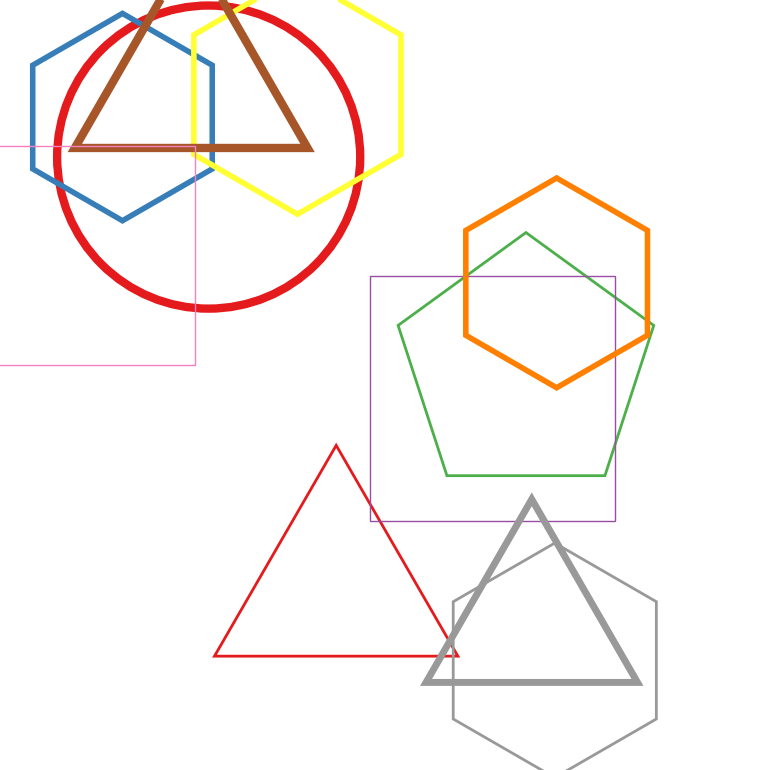[{"shape": "circle", "thickness": 3, "radius": 0.98, "center": [0.271, 0.796]}, {"shape": "triangle", "thickness": 1, "radius": 0.91, "center": [0.437, 0.239]}, {"shape": "hexagon", "thickness": 2, "radius": 0.67, "center": [0.159, 0.848]}, {"shape": "pentagon", "thickness": 1, "radius": 0.87, "center": [0.683, 0.523]}, {"shape": "square", "thickness": 0.5, "radius": 0.79, "center": [0.64, 0.483]}, {"shape": "hexagon", "thickness": 2, "radius": 0.68, "center": [0.723, 0.633]}, {"shape": "hexagon", "thickness": 2, "radius": 0.78, "center": [0.386, 0.877]}, {"shape": "triangle", "thickness": 3, "radius": 0.87, "center": [0.248, 0.895]}, {"shape": "square", "thickness": 0.5, "radius": 0.71, "center": [0.111, 0.668]}, {"shape": "hexagon", "thickness": 1, "radius": 0.76, "center": [0.72, 0.142]}, {"shape": "triangle", "thickness": 2.5, "radius": 0.79, "center": [0.691, 0.193]}]